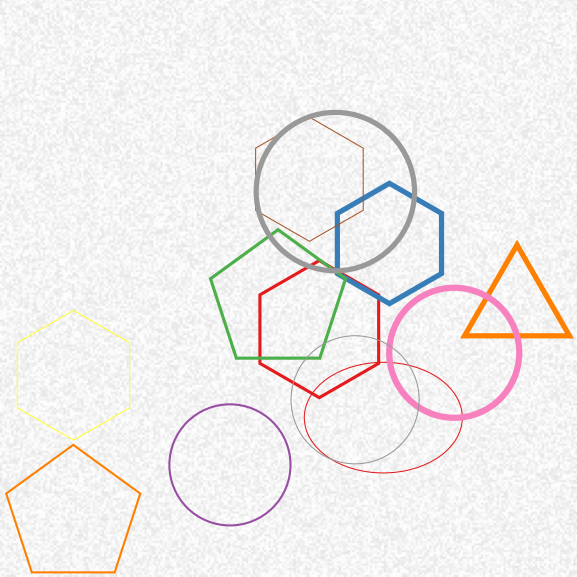[{"shape": "hexagon", "thickness": 1.5, "radius": 0.59, "center": [0.553, 0.429]}, {"shape": "oval", "thickness": 0.5, "radius": 0.68, "center": [0.664, 0.276]}, {"shape": "hexagon", "thickness": 2.5, "radius": 0.52, "center": [0.674, 0.578]}, {"shape": "pentagon", "thickness": 1.5, "radius": 0.61, "center": [0.482, 0.478]}, {"shape": "circle", "thickness": 1, "radius": 0.52, "center": [0.398, 0.194]}, {"shape": "pentagon", "thickness": 1, "radius": 0.61, "center": [0.127, 0.107]}, {"shape": "triangle", "thickness": 2.5, "radius": 0.52, "center": [0.895, 0.47]}, {"shape": "hexagon", "thickness": 0.5, "radius": 0.56, "center": [0.127, 0.349]}, {"shape": "hexagon", "thickness": 0.5, "radius": 0.54, "center": [0.536, 0.689]}, {"shape": "circle", "thickness": 3, "radius": 0.56, "center": [0.787, 0.388]}, {"shape": "circle", "thickness": 2.5, "radius": 0.69, "center": [0.581, 0.667]}, {"shape": "circle", "thickness": 0.5, "radius": 0.55, "center": [0.615, 0.307]}]